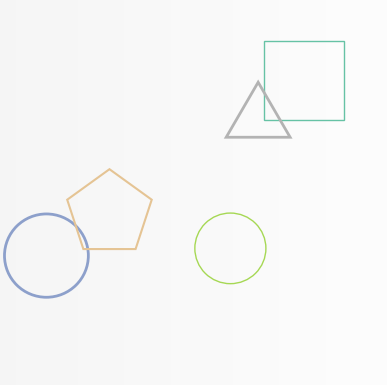[{"shape": "square", "thickness": 1, "radius": 0.52, "center": [0.785, 0.791]}, {"shape": "circle", "thickness": 2, "radius": 0.54, "center": [0.12, 0.336]}, {"shape": "circle", "thickness": 1, "radius": 0.46, "center": [0.595, 0.355]}, {"shape": "pentagon", "thickness": 1.5, "radius": 0.57, "center": [0.283, 0.446]}, {"shape": "triangle", "thickness": 2, "radius": 0.48, "center": [0.666, 0.691]}]